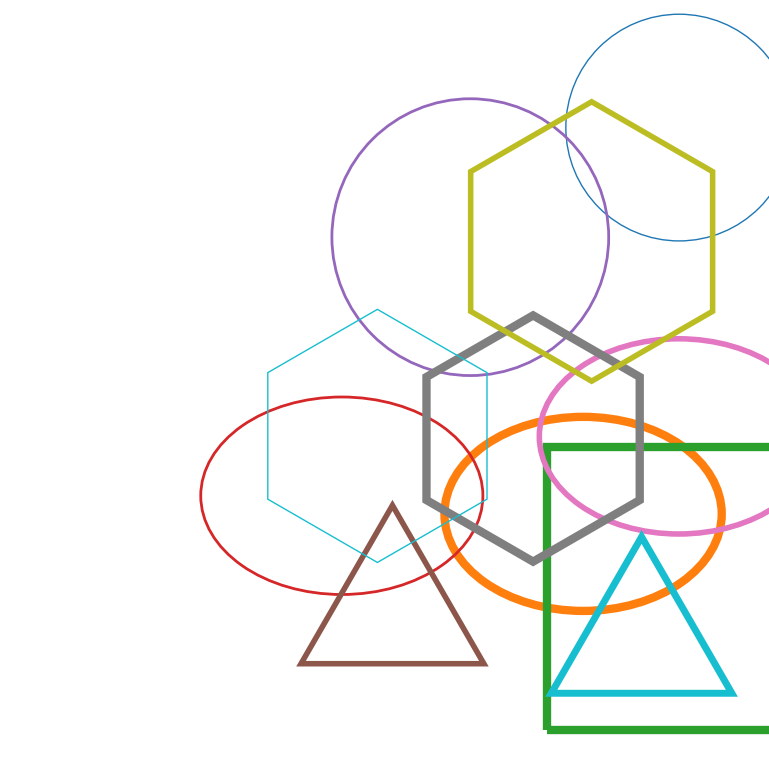[{"shape": "circle", "thickness": 0.5, "radius": 0.74, "center": [0.882, 0.834]}, {"shape": "oval", "thickness": 3, "radius": 0.9, "center": [0.757, 0.333]}, {"shape": "square", "thickness": 3, "radius": 0.92, "center": [0.894, 0.236]}, {"shape": "oval", "thickness": 1, "radius": 0.92, "center": [0.444, 0.356]}, {"shape": "circle", "thickness": 1, "radius": 0.9, "center": [0.611, 0.692]}, {"shape": "triangle", "thickness": 2, "radius": 0.69, "center": [0.51, 0.207]}, {"shape": "oval", "thickness": 2, "radius": 0.91, "center": [0.881, 0.433]}, {"shape": "hexagon", "thickness": 3, "radius": 0.8, "center": [0.692, 0.43]}, {"shape": "hexagon", "thickness": 2, "radius": 0.91, "center": [0.768, 0.686]}, {"shape": "hexagon", "thickness": 0.5, "radius": 0.82, "center": [0.49, 0.434]}, {"shape": "triangle", "thickness": 2.5, "radius": 0.68, "center": [0.833, 0.167]}]